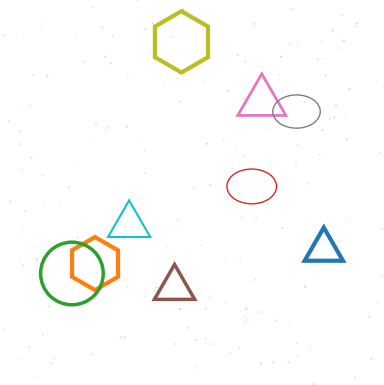[{"shape": "triangle", "thickness": 3, "radius": 0.29, "center": [0.841, 0.352]}, {"shape": "hexagon", "thickness": 3, "radius": 0.34, "center": [0.247, 0.315]}, {"shape": "circle", "thickness": 2.5, "radius": 0.41, "center": [0.187, 0.29]}, {"shape": "oval", "thickness": 1, "radius": 0.32, "center": [0.654, 0.516]}, {"shape": "triangle", "thickness": 2.5, "radius": 0.3, "center": [0.453, 0.253]}, {"shape": "triangle", "thickness": 2, "radius": 0.36, "center": [0.68, 0.736]}, {"shape": "oval", "thickness": 1, "radius": 0.31, "center": [0.77, 0.71]}, {"shape": "hexagon", "thickness": 3, "radius": 0.4, "center": [0.471, 0.891]}, {"shape": "triangle", "thickness": 1.5, "radius": 0.32, "center": [0.335, 0.416]}]